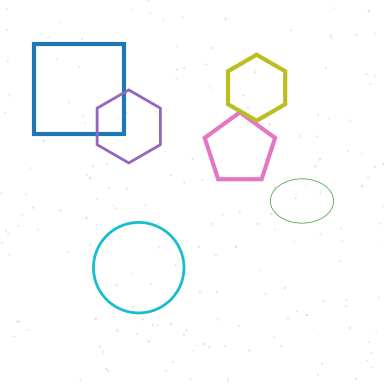[{"shape": "square", "thickness": 3, "radius": 0.58, "center": [0.204, 0.768]}, {"shape": "oval", "thickness": 0.5, "radius": 0.41, "center": [0.784, 0.478]}, {"shape": "hexagon", "thickness": 2, "radius": 0.47, "center": [0.334, 0.672]}, {"shape": "pentagon", "thickness": 3, "radius": 0.48, "center": [0.623, 0.612]}, {"shape": "hexagon", "thickness": 3, "radius": 0.43, "center": [0.666, 0.772]}, {"shape": "circle", "thickness": 2, "radius": 0.59, "center": [0.36, 0.305]}]